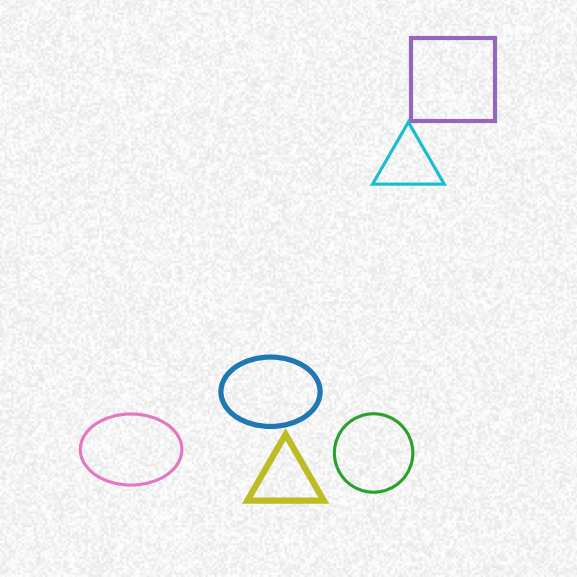[{"shape": "oval", "thickness": 2.5, "radius": 0.43, "center": [0.468, 0.321]}, {"shape": "circle", "thickness": 1.5, "radius": 0.34, "center": [0.647, 0.215]}, {"shape": "square", "thickness": 2, "radius": 0.36, "center": [0.785, 0.861]}, {"shape": "oval", "thickness": 1.5, "radius": 0.44, "center": [0.227, 0.221]}, {"shape": "triangle", "thickness": 3, "radius": 0.38, "center": [0.495, 0.17]}, {"shape": "triangle", "thickness": 1.5, "radius": 0.36, "center": [0.707, 0.716]}]